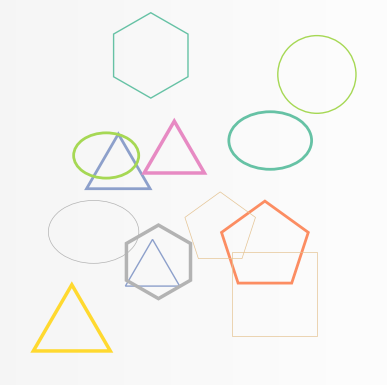[{"shape": "hexagon", "thickness": 1, "radius": 0.55, "center": [0.389, 0.856]}, {"shape": "oval", "thickness": 2, "radius": 0.53, "center": [0.697, 0.635]}, {"shape": "pentagon", "thickness": 2, "radius": 0.59, "center": [0.684, 0.36]}, {"shape": "triangle", "thickness": 2, "radius": 0.47, "center": [0.305, 0.557]}, {"shape": "triangle", "thickness": 1, "radius": 0.4, "center": [0.394, 0.297]}, {"shape": "triangle", "thickness": 2.5, "radius": 0.45, "center": [0.45, 0.596]}, {"shape": "oval", "thickness": 2, "radius": 0.42, "center": [0.274, 0.596]}, {"shape": "circle", "thickness": 1, "radius": 0.5, "center": [0.818, 0.807]}, {"shape": "triangle", "thickness": 2.5, "radius": 0.57, "center": [0.185, 0.146]}, {"shape": "square", "thickness": 0.5, "radius": 0.54, "center": [0.708, 0.236]}, {"shape": "pentagon", "thickness": 0.5, "radius": 0.48, "center": [0.568, 0.406]}, {"shape": "oval", "thickness": 0.5, "radius": 0.58, "center": [0.241, 0.398]}, {"shape": "hexagon", "thickness": 2.5, "radius": 0.48, "center": [0.409, 0.32]}]